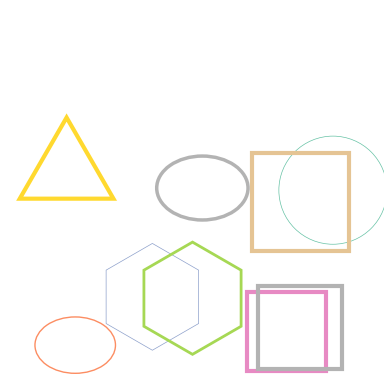[{"shape": "circle", "thickness": 0.5, "radius": 0.7, "center": [0.865, 0.506]}, {"shape": "oval", "thickness": 1, "radius": 0.52, "center": [0.195, 0.104]}, {"shape": "hexagon", "thickness": 0.5, "radius": 0.69, "center": [0.396, 0.229]}, {"shape": "square", "thickness": 3, "radius": 0.52, "center": [0.744, 0.139]}, {"shape": "hexagon", "thickness": 2, "radius": 0.73, "center": [0.5, 0.225]}, {"shape": "triangle", "thickness": 3, "radius": 0.7, "center": [0.173, 0.554]}, {"shape": "square", "thickness": 3, "radius": 0.63, "center": [0.781, 0.475]}, {"shape": "oval", "thickness": 2.5, "radius": 0.59, "center": [0.526, 0.512]}, {"shape": "square", "thickness": 3, "radius": 0.54, "center": [0.779, 0.15]}]